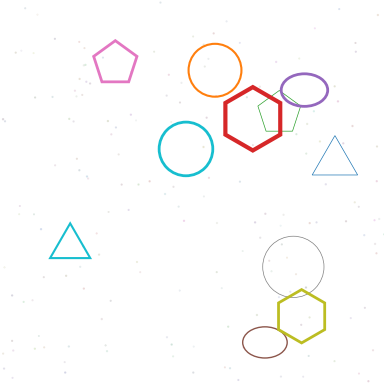[{"shape": "triangle", "thickness": 0.5, "radius": 0.34, "center": [0.87, 0.58]}, {"shape": "circle", "thickness": 1.5, "radius": 0.34, "center": [0.558, 0.818]}, {"shape": "pentagon", "thickness": 0.5, "radius": 0.29, "center": [0.725, 0.707]}, {"shape": "hexagon", "thickness": 3, "radius": 0.41, "center": [0.657, 0.691]}, {"shape": "oval", "thickness": 2, "radius": 0.3, "center": [0.791, 0.766]}, {"shape": "oval", "thickness": 1, "radius": 0.29, "center": [0.688, 0.111]}, {"shape": "pentagon", "thickness": 2, "radius": 0.3, "center": [0.3, 0.835]}, {"shape": "circle", "thickness": 0.5, "radius": 0.4, "center": [0.762, 0.307]}, {"shape": "hexagon", "thickness": 2, "radius": 0.35, "center": [0.783, 0.179]}, {"shape": "triangle", "thickness": 1.5, "radius": 0.3, "center": [0.182, 0.36]}, {"shape": "circle", "thickness": 2, "radius": 0.35, "center": [0.483, 0.613]}]